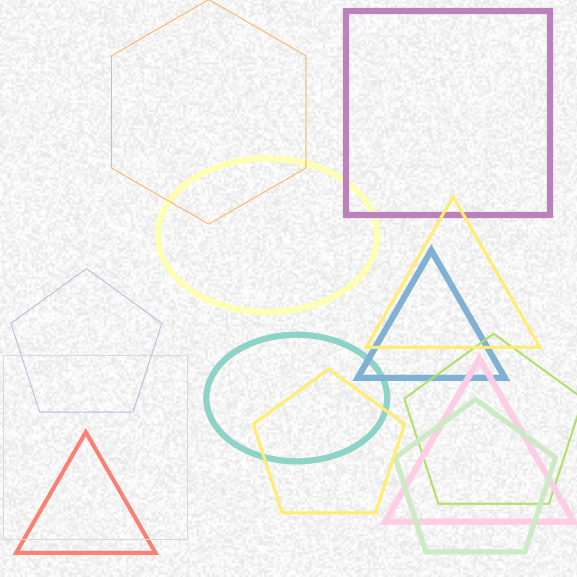[{"shape": "oval", "thickness": 3, "radius": 0.78, "center": [0.514, 0.31]}, {"shape": "oval", "thickness": 3, "radius": 0.95, "center": [0.463, 0.592]}, {"shape": "pentagon", "thickness": 0.5, "radius": 0.69, "center": [0.15, 0.397]}, {"shape": "triangle", "thickness": 2, "radius": 0.7, "center": [0.149, 0.111]}, {"shape": "triangle", "thickness": 3, "radius": 0.74, "center": [0.747, 0.418]}, {"shape": "hexagon", "thickness": 0.5, "radius": 0.97, "center": [0.361, 0.805]}, {"shape": "pentagon", "thickness": 1, "radius": 0.81, "center": [0.855, 0.258]}, {"shape": "triangle", "thickness": 3, "radius": 0.94, "center": [0.83, 0.19]}, {"shape": "square", "thickness": 0.5, "radius": 0.8, "center": [0.165, 0.225]}, {"shape": "square", "thickness": 3, "radius": 0.88, "center": [0.776, 0.803]}, {"shape": "pentagon", "thickness": 2.5, "radius": 0.73, "center": [0.823, 0.162]}, {"shape": "pentagon", "thickness": 1.5, "radius": 0.69, "center": [0.569, 0.222]}, {"shape": "triangle", "thickness": 1.5, "radius": 0.87, "center": [0.785, 0.485]}]